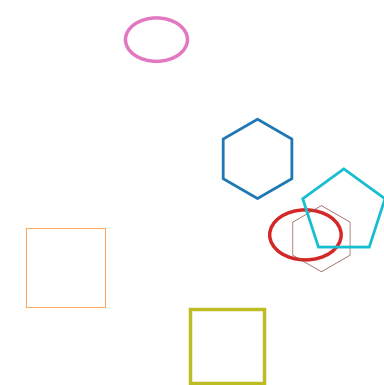[{"shape": "hexagon", "thickness": 2, "radius": 0.51, "center": [0.669, 0.587]}, {"shape": "square", "thickness": 0.5, "radius": 0.51, "center": [0.17, 0.306]}, {"shape": "oval", "thickness": 2.5, "radius": 0.46, "center": [0.793, 0.39]}, {"shape": "hexagon", "thickness": 0.5, "radius": 0.43, "center": [0.835, 0.38]}, {"shape": "oval", "thickness": 2.5, "radius": 0.4, "center": [0.406, 0.897]}, {"shape": "square", "thickness": 2.5, "radius": 0.48, "center": [0.589, 0.102]}, {"shape": "pentagon", "thickness": 2, "radius": 0.56, "center": [0.893, 0.449]}]